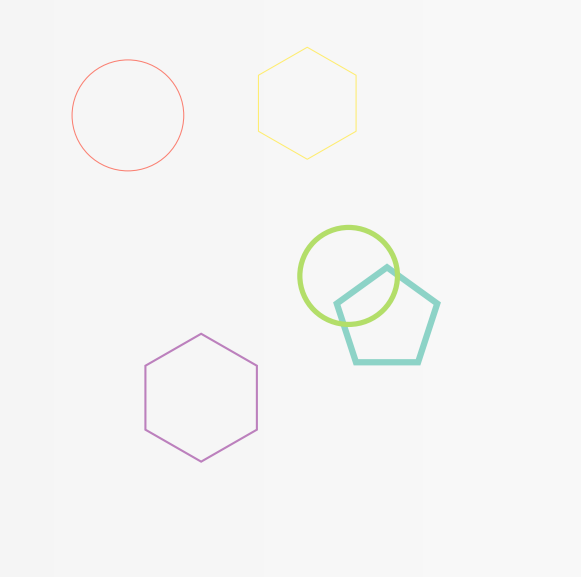[{"shape": "pentagon", "thickness": 3, "radius": 0.45, "center": [0.666, 0.445]}, {"shape": "circle", "thickness": 0.5, "radius": 0.48, "center": [0.22, 0.799]}, {"shape": "circle", "thickness": 2.5, "radius": 0.42, "center": [0.6, 0.521]}, {"shape": "hexagon", "thickness": 1, "radius": 0.55, "center": [0.346, 0.31]}, {"shape": "hexagon", "thickness": 0.5, "radius": 0.48, "center": [0.529, 0.82]}]